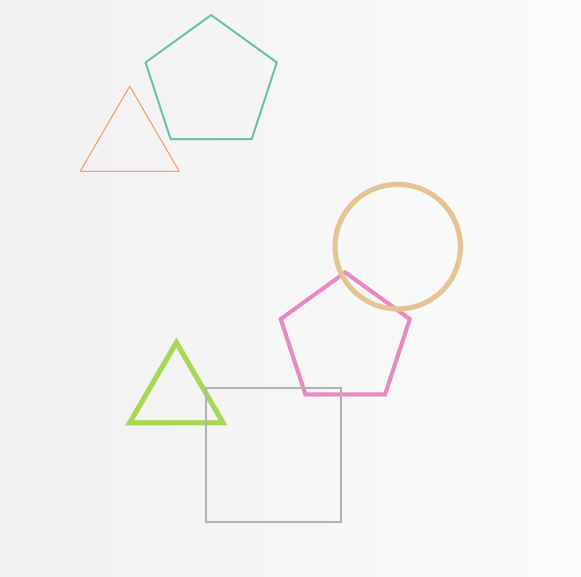[{"shape": "pentagon", "thickness": 1, "radius": 0.59, "center": [0.363, 0.854]}, {"shape": "triangle", "thickness": 0.5, "radius": 0.49, "center": [0.223, 0.752]}, {"shape": "pentagon", "thickness": 2, "radius": 0.58, "center": [0.594, 0.411]}, {"shape": "triangle", "thickness": 2.5, "radius": 0.46, "center": [0.303, 0.313]}, {"shape": "circle", "thickness": 2.5, "radius": 0.54, "center": [0.684, 0.572]}, {"shape": "square", "thickness": 1, "radius": 0.58, "center": [0.47, 0.211]}]